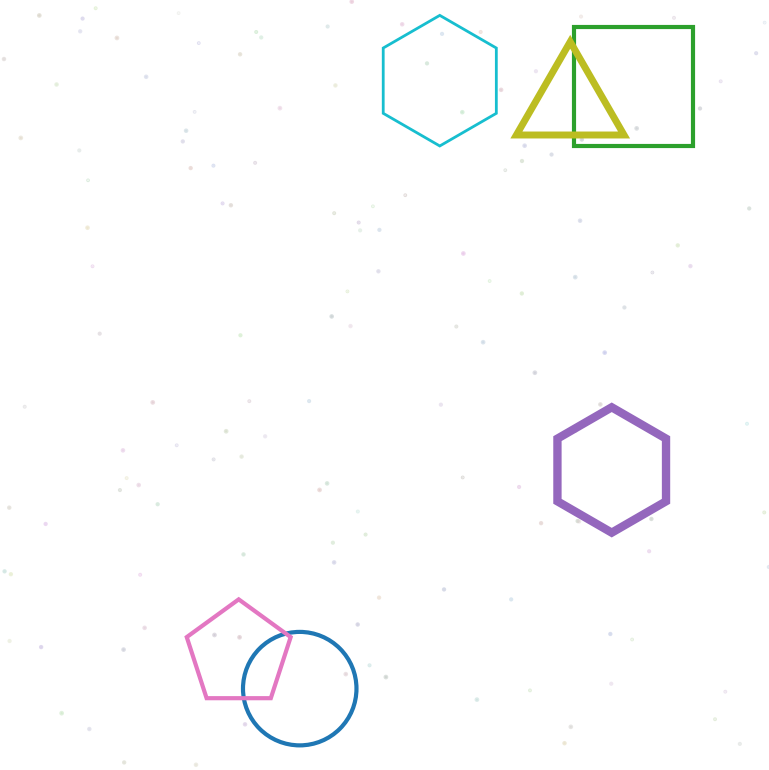[{"shape": "circle", "thickness": 1.5, "radius": 0.37, "center": [0.389, 0.106]}, {"shape": "square", "thickness": 1.5, "radius": 0.39, "center": [0.823, 0.887]}, {"shape": "hexagon", "thickness": 3, "radius": 0.41, "center": [0.794, 0.39]}, {"shape": "pentagon", "thickness": 1.5, "radius": 0.35, "center": [0.31, 0.151]}, {"shape": "triangle", "thickness": 2.5, "radius": 0.4, "center": [0.741, 0.865]}, {"shape": "hexagon", "thickness": 1, "radius": 0.42, "center": [0.571, 0.895]}]